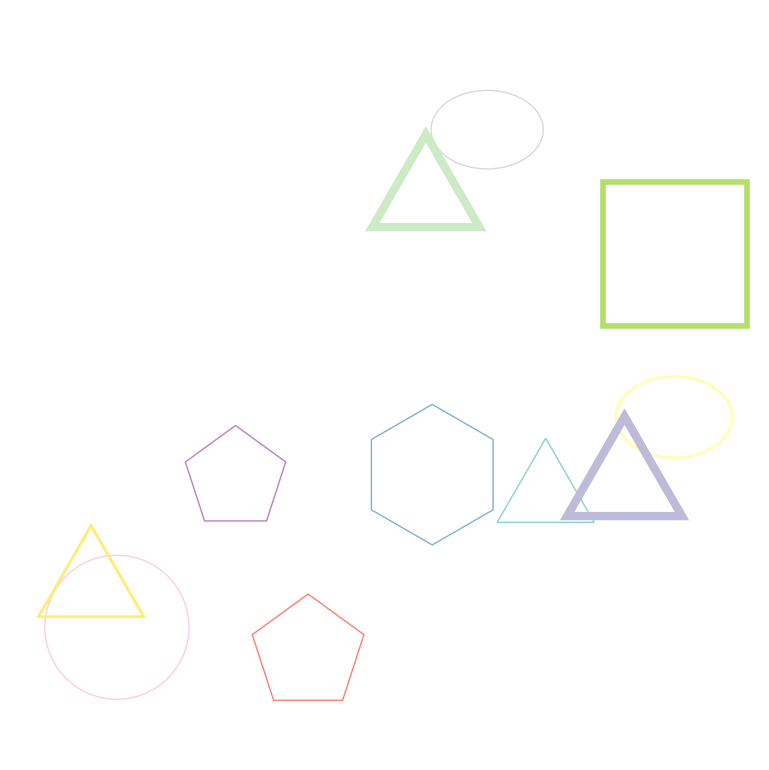[{"shape": "triangle", "thickness": 0.5, "radius": 0.36, "center": [0.709, 0.358]}, {"shape": "oval", "thickness": 1, "radius": 0.38, "center": [0.875, 0.458]}, {"shape": "triangle", "thickness": 3, "radius": 0.43, "center": [0.811, 0.373]}, {"shape": "pentagon", "thickness": 0.5, "radius": 0.38, "center": [0.4, 0.152]}, {"shape": "hexagon", "thickness": 0.5, "radius": 0.46, "center": [0.561, 0.384]}, {"shape": "square", "thickness": 2, "radius": 0.47, "center": [0.877, 0.67]}, {"shape": "circle", "thickness": 0.5, "radius": 0.47, "center": [0.152, 0.185]}, {"shape": "oval", "thickness": 0.5, "radius": 0.36, "center": [0.633, 0.832]}, {"shape": "pentagon", "thickness": 0.5, "radius": 0.34, "center": [0.306, 0.379]}, {"shape": "triangle", "thickness": 3, "radius": 0.4, "center": [0.553, 0.745]}, {"shape": "triangle", "thickness": 1, "radius": 0.39, "center": [0.118, 0.239]}]